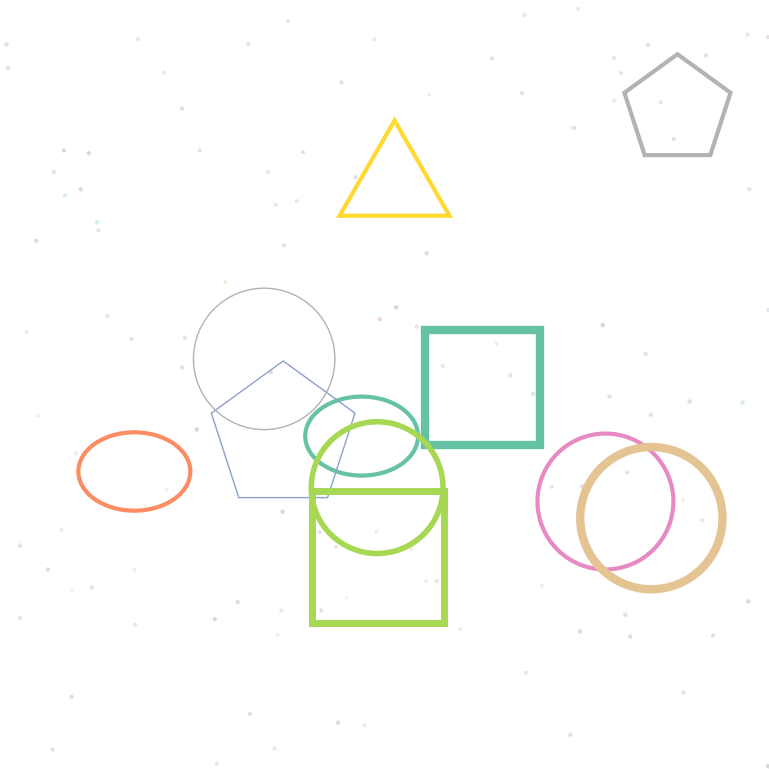[{"shape": "square", "thickness": 3, "radius": 0.37, "center": [0.626, 0.497]}, {"shape": "oval", "thickness": 1.5, "radius": 0.37, "center": [0.47, 0.434]}, {"shape": "oval", "thickness": 1.5, "radius": 0.36, "center": [0.174, 0.388]}, {"shape": "pentagon", "thickness": 0.5, "radius": 0.49, "center": [0.368, 0.433]}, {"shape": "circle", "thickness": 1.5, "radius": 0.44, "center": [0.786, 0.349]}, {"shape": "square", "thickness": 2.5, "radius": 0.43, "center": [0.491, 0.277]}, {"shape": "circle", "thickness": 2, "radius": 0.43, "center": [0.49, 0.367]}, {"shape": "triangle", "thickness": 1.5, "radius": 0.41, "center": [0.512, 0.761]}, {"shape": "circle", "thickness": 3, "radius": 0.46, "center": [0.846, 0.327]}, {"shape": "circle", "thickness": 0.5, "radius": 0.46, "center": [0.343, 0.534]}, {"shape": "pentagon", "thickness": 1.5, "radius": 0.36, "center": [0.88, 0.857]}]